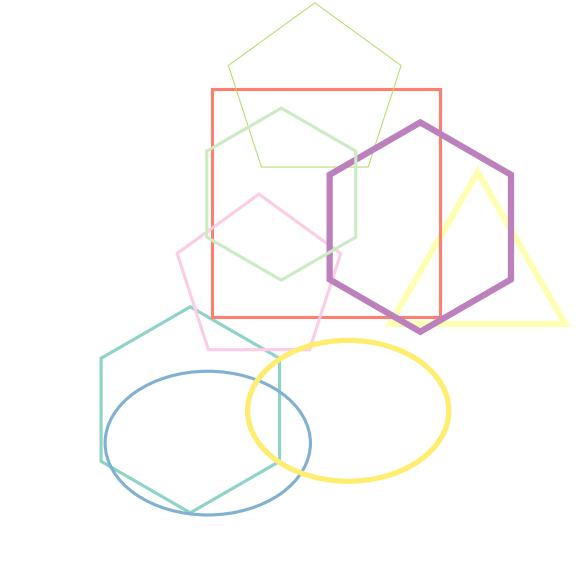[{"shape": "hexagon", "thickness": 1.5, "radius": 0.89, "center": [0.33, 0.289]}, {"shape": "triangle", "thickness": 3, "radius": 0.88, "center": [0.827, 0.526]}, {"shape": "square", "thickness": 1.5, "radius": 0.99, "center": [0.564, 0.648]}, {"shape": "oval", "thickness": 1.5, "radius": 0.89, "center": [0.36, 0.232]}, {"shape": "pentagon", "thickness": 0.5, "radius": 0.79, "center": [0.545, 0.837]}, {"shape": "pentagon", "thickness": 1.5, "radius": 0.74, "center": [0.448, 0.514]}, {"shape": "hexagon", "thickness": 3, "radius": 0.91, "center": [0.728, 0.606]}, {"shape": "hexagon", "thickness": 1.5, "radius": 0.74, "center": [0.487, 0.663]}, {"shape": "oval", "thickness": 2.5, "radius": 0.87, "center": [0.603, 0.288]}]